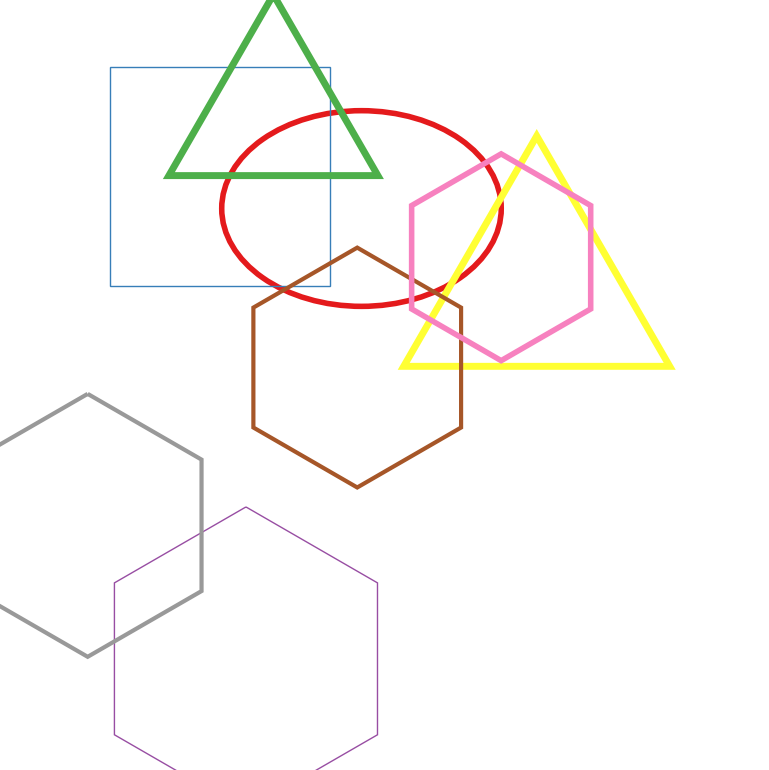[{"shape": "oval", "thickness": 2, "radius": 0.91, "center": [0.469, 0.729]}, {"shape": "square", "thickness": 0.5, "radius": 0.71, "center": [0.286, 0.771]}, {"shape": "triangle", "thickness": 2.5, "radius": 0.78, "center": [0.355, 0.85]}, {"shape": "hexagon", "thickness": 0.5, "radius": 0.99, "center": [0.319, 0.144]}, {"shape": "triangle", "thickness": 2.5, "radius": 1.0, "center": [0.697, 0.624]}, {"shape": "hexagon", "thickness": 1.5, "radius": 0.78, "center": [0.464, 0.523]}, {"shape": "hexagon", "thickness": 2, "radius": 0.67, "center": [0.651, 0.666]}, {"shape": "hexagon", "thickness": 1.5, "radius": 0.85, "center": [0.114, 0.318]}]